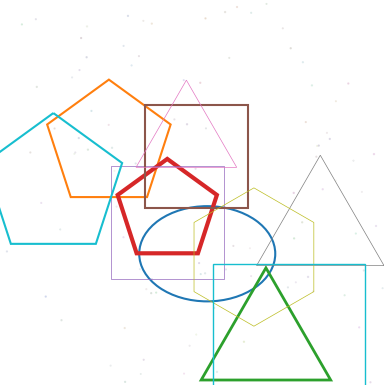[{"shape": "oval", "thickness": 1.5, "radius": 0.88, "center": [0.538, 0.341]}, {"shape": "pentagon", "thickness": 1.5, "radius": 0.84, "center": [0.283, 0.625]}, {"shape": "triangle", "thickness": 2, "radius": 0.97, "center": [0.691, 0.11]}, {"shape": "pentagon", "thickness": 3, "radius": 0.68, "center": [0.434, 0.452]}, {"shape": "square", "thickness": 0.5, "radius": 0.74, "center": [0.434, 0.422]}, {"shape": "square", "thickness": 1.5, "radius": 0.67, "center": [0.51, 0.593]}, {"shape": "triangle", "thickness": 0.5, "radius": 0.75, "center": [0.484, 0.641]}, {"shape": "triangle", "thickness": 0.5, "radius": 0.96, "center": [0.832, 0.406]}, {"shape": "hexagon", "thickness": 0.5, "radius": 0.9, "center": [0.66, 0.332]}, {"shape": "square", "thickness": 1, "radius": 0.99, "center": [0.752, 0.117]}, {"shape": "pentagon", "thickness": 1.5, "radius": 0.94, "center": [0.139, 0.519]}]